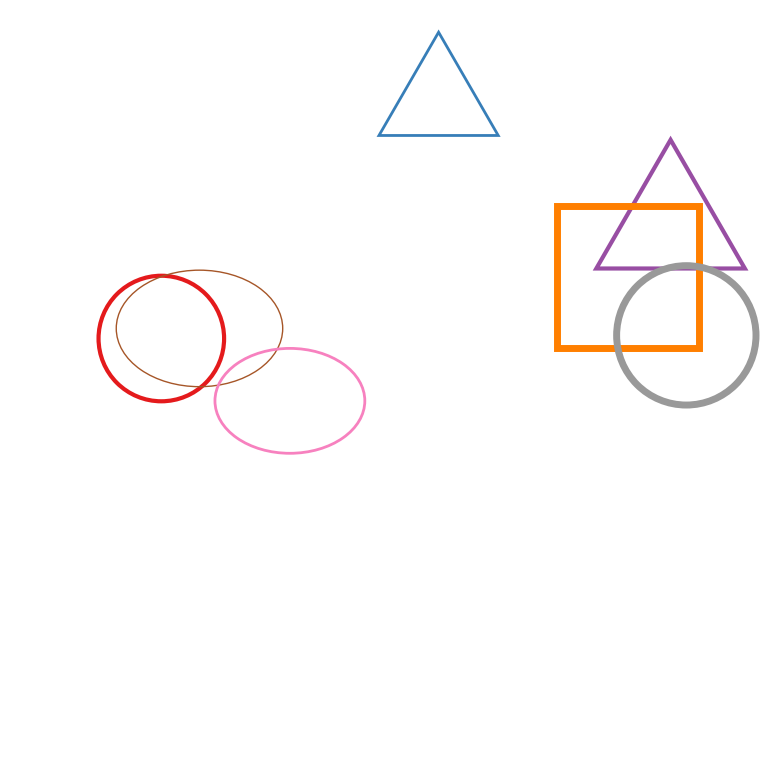[{"shape": "circle", "thickness": 1.5, "radius": 0.41, "center": [0.21, 0.56]}, {"shape": "triangle", "thickness": 1, "radius": 0.45, "center": [0.57, 0.869]}, {"shape": "triangle", "thickness": 1.5, "radius": 0.56, "center": [0.871, 0.707]}, {"shape": "square", "thickness": 2.5, "radius": 0.46, "center": [0.815, 0.64]}, {"shape": "oval", "thickness": 0.5, "radius": 0.54, "center": [0.259, 0.573]}, {"shape": "oval", "thickness": 1, "radius": 0.49, "center": [0.376, 0.479]}, {"shape": "circle", "thickness": 2.5, "radius": 0.45, "center": [0.891, 0.564]}]